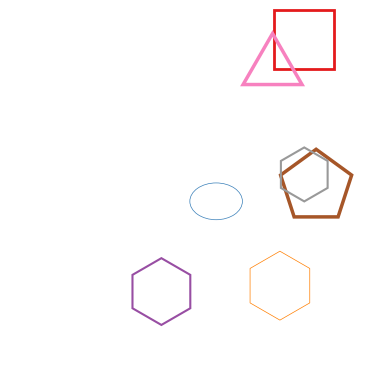[{"shape": "square", "thickness": 2, "radius": 0.38, "center": [0.79, 0.896]}, {"shape": "oval", "thickness": 0.5, "radius": 0.34, "center": [0.561, 0.477]}, {"shape": "hexagon", "thickness": 1.5, "radius": 0.43, "center": [0.419, 0.243]}, {"shape": "hexagon", "thickness": 0.5, "radius": 0.45, "center": [0.727, 0.258]}, {"shape": "pentagon", "thickness": 2.5, "radius": 0.49, "center": [0.821, 0.515]}, {"shape": "triangle", "thickness": 2.5, "radius": 0.44, "center": [0.708, 0.825]}, {"shape": "hexagon", "thickness": 1.5, "radius": 0.35, "center": [0.79, 0.547]}]